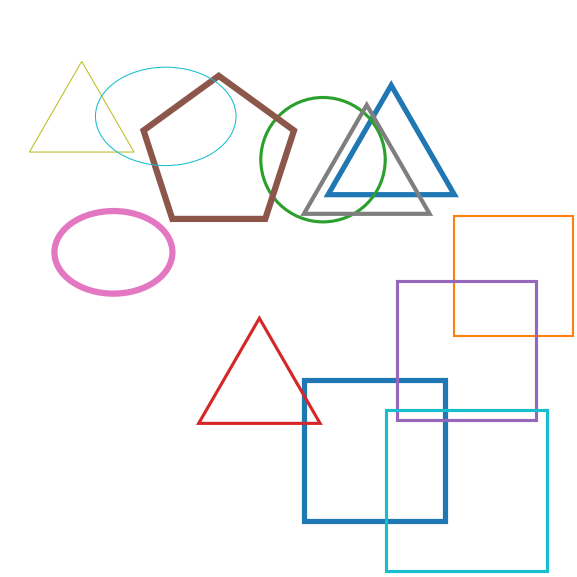[{"shape": "square", "thickness": 2.5, "radius": 0.61, "center": [0.649, 0.219]}, {"shape": "triangle", "thickness": 2.5, "radius": 0.63, "center": [0.677, 0.725]}, {"shape": "square", "thickness": 1, "radius": 0.52, "center": [0.889, 0.521]}, {"shape": "circle", "thickness": 1.5, "radius": 0.54, "center": [0.559, 0.723]}, {"shape": "triangle", "thickness": 1.5, "radius": 0.61, "center": [0.449, 0.327]}, {"shape": "square", "thickness": 1.5, "radius": 0.6, "center": [0.808, 0.392]}, {"shape": "pentagon", "thickness": 3, "radius": 0.68, "center": [0.379, 0.731]}, {"shape": "oval", "thickness": 3, "radius": 0.51, "center": [0.196, 0.562]}, {"shape": "triangle", "thickness": 2, "radius": 0.63, "center": [0.635, 0.692]}, {"shape": "triangle", "thickness": 0.5, "radius": 0.52, "center": [0.142, 0.788]}, {"shape": "square", "thickness": 1.5, "radius": 0.7, "center": [0.808, 0.15]}, {"shape": "oval", "thickness": 0.5, "radius": 0.61, "center": [0.287, 0.798]}]